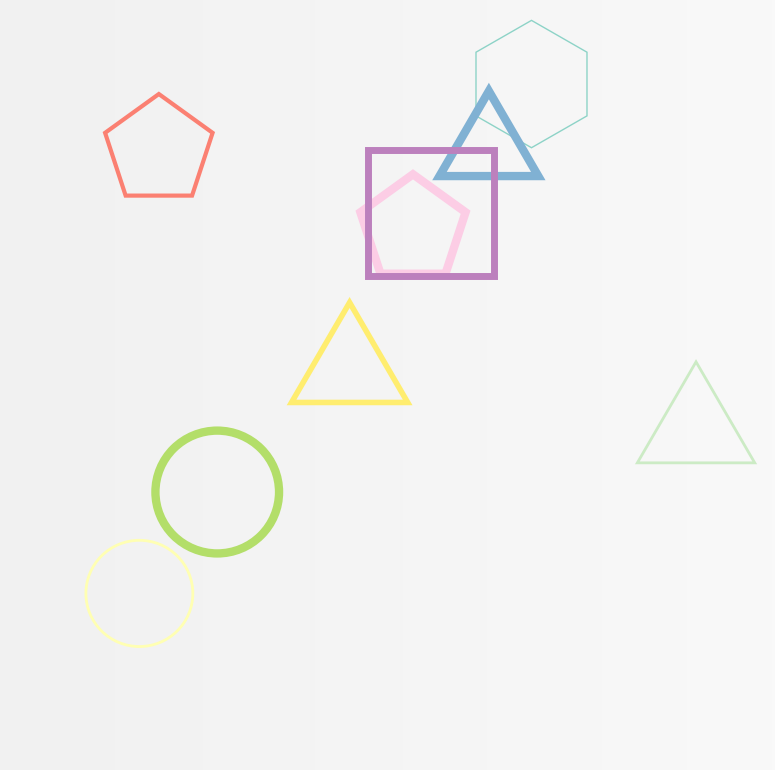[{"shape": "hexagon", "thickness": 0.5, "radius": 0.41, "center": [0.686, 0.891]}, {"shape": "circle", "thickness": 1, "radius": 0.34, "center": [0.18, 0.229]}, {"shape": "pentagon", "thickness": 1.5, "radius": 0.36, "center": [0.205, 0.805]}, {"shape": "triangle", "thickness": 3, "radius": 0.37, "center": [0.631, 0.808]}, {"shape": "circle", "thickness": 3, "radius": 0.4, "center": [0.28, 0.361]}, {"shape": "pentagon", "thickness": 3, "radius": 0.36, "center": [0.533, 0.702]}, {"shape": "square", "thickness": 2.5, "radius": 0.41, "center": [0.557, 0.723]}, {"shape": "triangle", "thickness": 1, "radius": 0.44, "center": [0.898, 0.443]}, {"shape": "triangle", "thickness": 2, "radius": 0.43, "center": [0.451, 0.521]}]